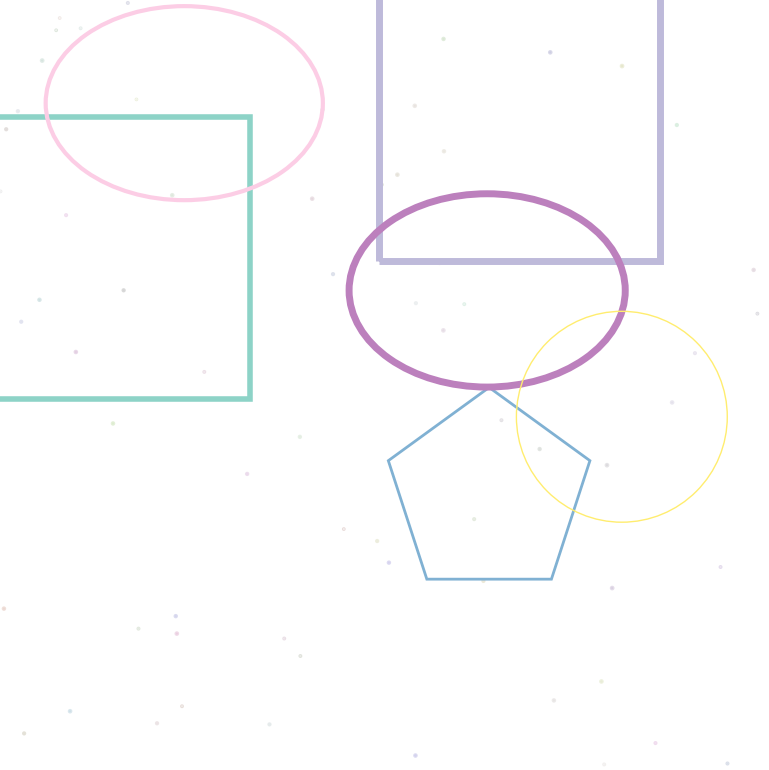[{"shape": "square", "thickness": 2, "radius": 0.92, "center": [0.142, 0.665]}, {"shape": "square", "thickness": 2.5, "radius": 0.91, "center": [0.675, 0.844]}, {"shape": "pentagon", "thickness": 1, "radius": 0.69, "center": [0.635, 0.359]}, {"shape": "oval", "thickness": 1.5, "radius": 0.9, "center": [0.239, 0.866]}, {"shape": "oval", "thickness": 2.5, "radius": 0.9, "center": [0.633, 0.623]}, {"shape": "circle", "thickness": 0.5, "radius": 0.68, "center": [0.808, 0.459]}]